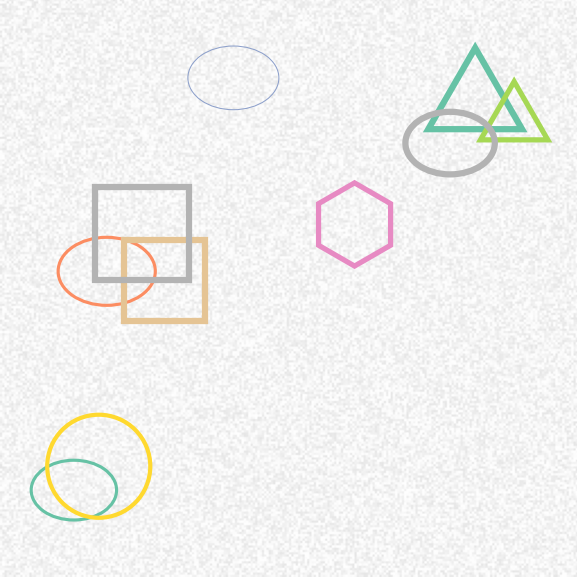[{"shape": "oval", "thickness": 1.5, "radius": 0.37, "center": [0.128, 0.15]}, {"shape": "triangle", "thickness": 3, "radius": 0.47, "center": [0.823, 0.822]}, {"shape": "oval", "thickness": 1.5, "radius": 0.42, "center": [0.185, 0.529]}, {"shape": "oval", "thickness": 0.5, "radius": 0.39, "center": [0.404, 0.864]}, {"shape": "hexagon", "thickness": 2.5, "radius": 0.36, "center": [0.614, 0.61]}, {"shape": "triangle", "thickness": 2.5, "radius": 0.34, "center": [0.89, 0.791]}, {"shape": "circle", "thickness": 2, "radius": 0.45, "center": [0.171, 0.192]}, {"shape": "square", "thickness": 3, "radius": 0.35, "center": [0.285, 0.514]}, {"shape": "square", "thickness": 3, "radius": 0.4, "center": [0.246, 0.595]}, {"shape": "oval", "thickness": 3, "radius": 0.39, "center": [0.779, 0.751]}]